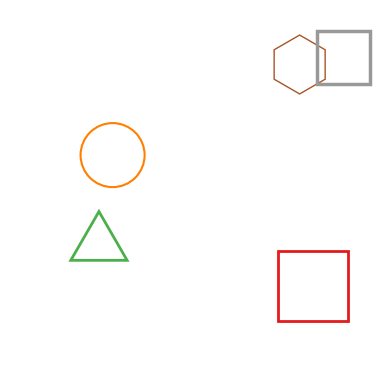[{"shape": "square", "thickness": 2, "radius": 0.45, "center": [0.813, 0.257]}, {"shape": "triangle", "thickness": 2, "radius": 0.42, "center": [0.257, 0.366]}, {"shape": "circle", "thickness": 1.5, "radius": 0.42, "center": [0.292, 0.597]}, {"shape": "hexagon", "thickness": 1, "radius": 0.38, "center": [0.778, 0.832]}, {"shape": "square", "thickness": 2.5, "radius": 0.34, "center": [0.892, 0.851]}]